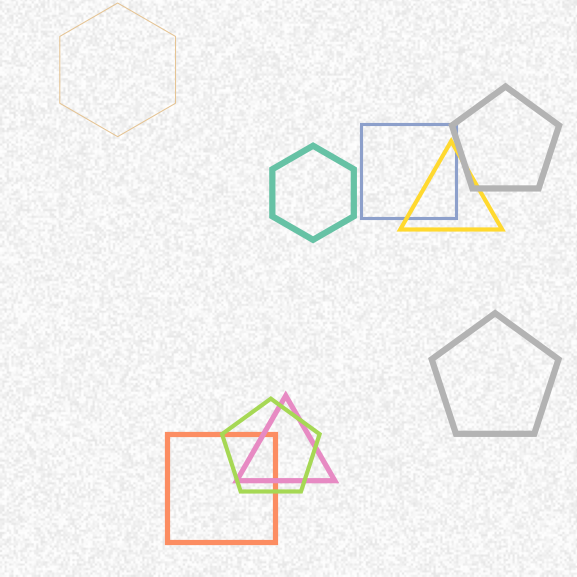[{"shape": "hexagon", "thickness": 3, "radius": 0.41, "center": [0.542, 0.665]}, {"shape": "square", "thickness": 2.5, "radius": 0.47, "center": [0.383, 0.154]}, {"shape": "square", "thickness": 1.5, "radius": 0.41, "center": [0.707, 0.702]}, {"shape": "triangle", "thickness": 2.5, "radius": 0.49, "center": [0.495, 0.216]}, {"shape": "pentagon", "thickness": 2, "radius": 0.44, "center": [0.469, 0.22]}, {"shape": "triangle", "thickness": 2, "radius": 0.51, "center": [0.781, 0.653]}, {"shape": "hexagon", "thickness": 0.5, "radius": 0.58, "center": [0.204, 0.878]}, {"shape": "pentagon", "thickness": 3, "radius": 0.49, "center": [0.875, 0.752]}, {"shape": "pentagon", "thickness": 3, "radius": 0.58, "center": [0.857, 0.341]}]